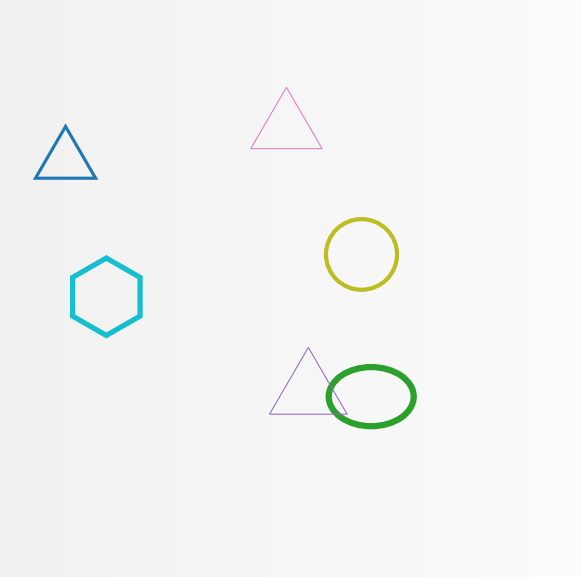[{"shape": "triangle", "thickness": 1.5, "radius": 0.3, "center": [0.113, 0.72]}, {"shape": "oval", "thickness": 3, "radius": 0.37, "center": [0.639, 0.312]}, {"shape": "triangle", "thickness": 0.5, "radius": 0.39, "center": [0.53, 0.32]}, {"shape": "triangle", "thickness": 0.5, "radius": 0.35, "center": [0.493, 0.777]}, {"shape": "circle", "thickness": 2, "radius": 0.31, "center": [0.622, 0.559]}, {"shape": "hexagon", "thickness": 2.5, "radius": 0.34, "center": [0.183, 0.485]}]